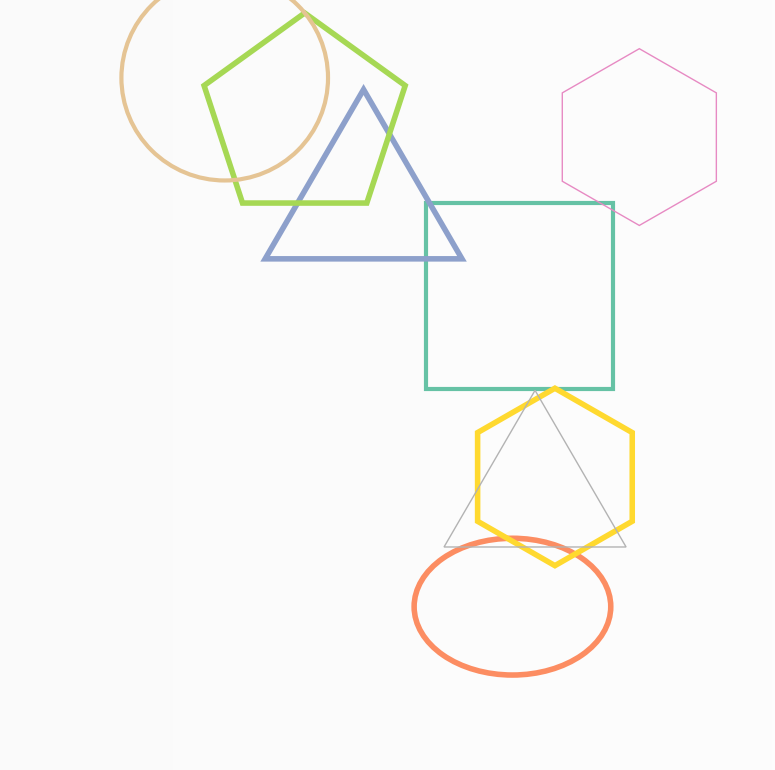[{"shape": "square", "thickness": 1.5, "radius": 0.6, "center": [0.67, 0.616]}, {"shape": "oval", "thickness": 2, "radius": 0.63, "center": [0.661, 0.212]}, {"shape": "triangle", "thickness": 2, "radius": 0.73, "center": [0.469, 0.737]}, {"shape": "hexagon", "thickness": 0.5, "radius": 0.57, "center": [0.825, 0.822]}, {"shape": "pentagon", "thickness": 2, "radius": 0.68, "center": [0.393, 0.847]}, {"shape": "hexagon", "thickness": 2, "radius": 0.58, "center": [0.716, 0.381]}, {"shape": "circle", "thickness": 1.5, "radius": 0.67, "center": [0.29, 0.899]}, {"shape": "triangle", "thickness": 0.5, "radius": 0.68, "center": [0.69, 0.357]}]